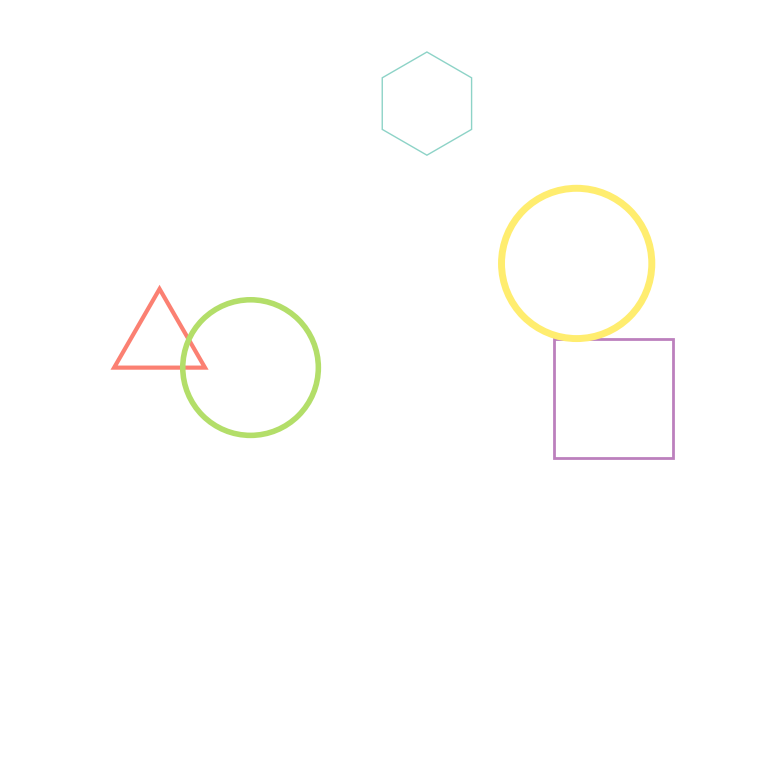[{"shape": "hexagon", "thickness": 0.5, "radius": 0.33, "center": [0.554, 0.865]}, {"shape": "triangle", "thickness": 1.5, "radius": 0.34, "center": [0.207, 0.557]}, {"shape": "circle", "thickness": 2, "radius": 0.44, "center": [0.325, 0.523]}, {"shape": "square", "thickness": 1, "radius": 0.39, "center": [0.796, 0.483]}, {"shape": "circle", "thickness": 2.5, "radius": 0.49, "center": [0.749, 0.658]}]